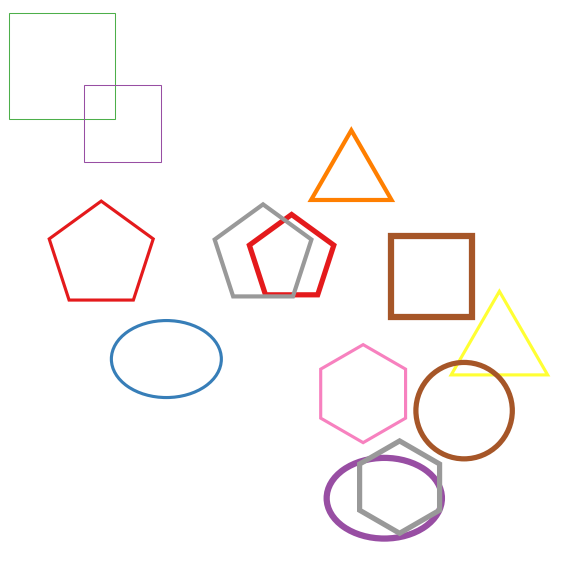[{"shape": "pentagon", "thickness": 1.5, "radius": 0.47, "center": [0.175, 0.556]}, {"shape": "pentagon", "thickness": 2.5, "radius": 0.38, "center": [0.505, 0.551]}, {"shape": "oval", "thickness": 1.5, "radius": 0.48, "center": [0.288, 0.377]}, {"shape": "square", "thickness": 0.5, "radius": 0.46, "center": [0.107, 0.884]}, {"shape": "square", "thickness": 0.5, "radius": 0.33, "center": [0.212, 0.785]}, {"shape": "oval", "thickness": 3, "radius": 0.5, "center": [0.665, 0.136]}, {"shape": "triangle", "thickness": 2, "radius": 0.4, "center": [0.608, 0.693]}, {"shape": "triangle", "thickness": 1.5, "radius": 0.48, "center": [0.865, 0.398]}, {"shape": "square", "thickness": 3, "radius": 0.35, "center": [0.747, 0.521]}, {"shape": "circle", "thickness": 2.5, "radius": 0.42, "center": [0.804, 0.288]}, {"shape": "hexagon", "thickness": 1.5, "radius": 0.42, "center": [0.629, 0.318]}, {"shape": "hexagon", "thickness": 2.5, "radius": 0.4, "center": [0.692, 0.156]}, {"shape": "pentagon", "thickness": 2, "radius": 0.44, "center": [0.455, 0.557]}]